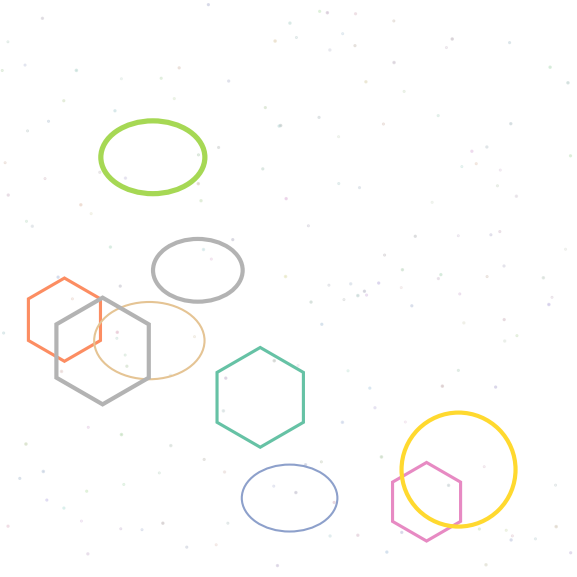[{"shape": "hexagon", "thickness": 1.5, "radius": 0.43, "center": [0.451, 0.311]}, {"shape": "hexagon", "thickness": 1.5, "radius": 0.36, "center": [0.112, 0.446]}, {"shape": "oval", "thickness": 1, "radius": 0.41, "center": [0.501, 0.137]}, {"shape": "hexagon", "thickness": 1.5, "radius": 0.34, "center": [0.739, 0.13]}, {"shape": "oval", "thickness": 2.5, "radius": 0.45, "center": [0.265, 0.727]}, {"shape": "circle", "thickness": 2, "radius": 0.49, "center": [0.794, 0.186]}, {"shape": "oval", "thickness": 1, "radius": 0.48, "center": [0.259, 0.409]}, {"shape": "oval", "thickness": 2, "radius": 0.39, "center": [0.343, 0.531]}, {"shape": "hexagon", "thickness": 2, "radius": 0.46, "center": [0.178, 0.391]}]